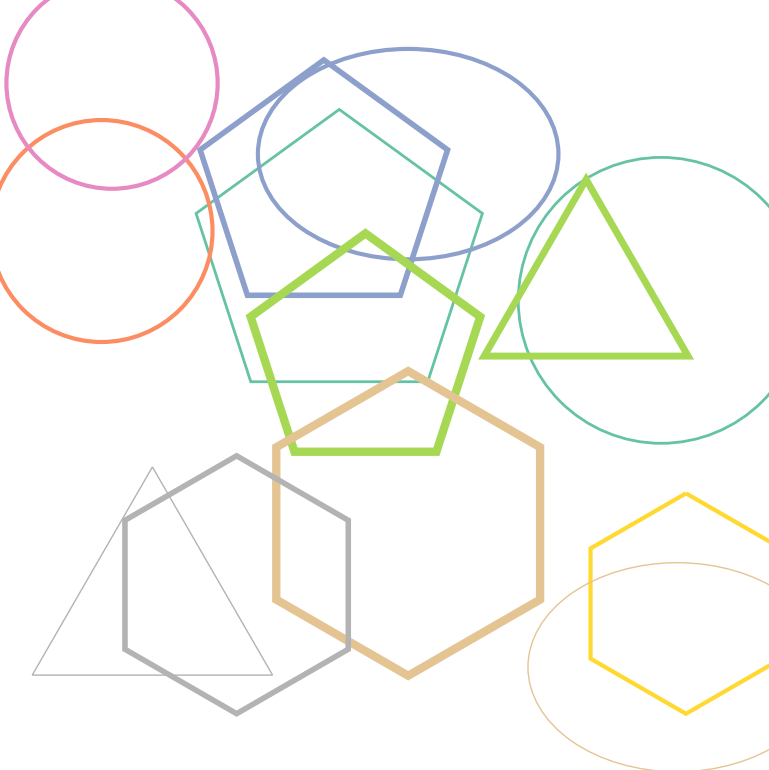[{"shape": "pentagon", "thickness": 1, "radius": 0.98, "center": [0.441, 0.662]}, {"shape": "circle", "thickness": 1, "radius": 0.93, "center": [0.859, 0.61]}, {"shape": "circle", "thickness": 1.5, "radius": 0.72, "center": [0.132, 0.7]}, {"shape": "pentagon", "thickness": 2, "radius": 0.84, "center": [0.421, 0.753]}, {"shape": "oval", "thickness": 1.5, "radius": 0.98, "center": [0.53, 0.8]}, {"shape": "circle", "thickness": 1.5, "radius": 0.69, "center": [0.146, 0.892]}, {"shape": "pentagon", "thickness": 3, "radius": 0.78, "center": [0.475, 0.54]}, {"shape": "triangle", "thickness": 2.5, "radius": 0.76, "center": [0.761, 0.614]}, {"shape": "hexagon", "thickness": 1.5, "radius": 0.72, "center": [0.891, 0.216]}, {"shape": "oval", "thickness": 0.5, "radius": 0.97, "center": [0.88, 0.133]}, {"shape": "hexagon", "thickness": 3, "radius": 0.99, "center": [0.53, 0.32]}, {"shape": "hexagon", "thickness": 2, "radius": 0.84, "center": [0.307, 0.241]}, {"shape": "triangle", "thickness": 0.5, "radius": 0.9, "center": [0.198, 0.213]}]